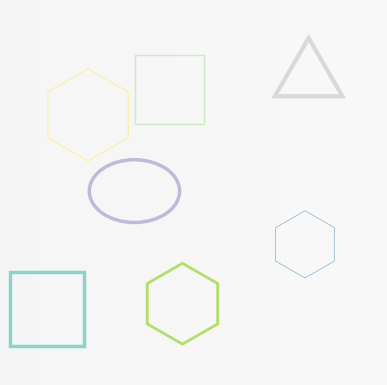[{"shape": "square", "thickness": 2.5, "radius": 0.48, "center": [0.121, 0.196]}, {"shape": "oval", "thickness": 2.5, "radius": 0.58, "center": [0.347, 0.504]}, {"shape": "hexagon", "thickness": 0.5, "radius": 0.44, "center": [0.787, 0.365]}, {"shape": "hexagon", "thickness": 2, "radius": 0.52, "center": [0.471, 0.211]}, {"shape": "triangle", "thickness": 3, "radius": 0.5, "center": [0.796, 0.8]}, {"shape": "square", "thickness": 1, "radius": 0.45, "center": [0.437, 0.768]}, {"shape": "hexagon", "thickness": 0.5, "radius": 0.6, "center": [0.227, 0.702]}]